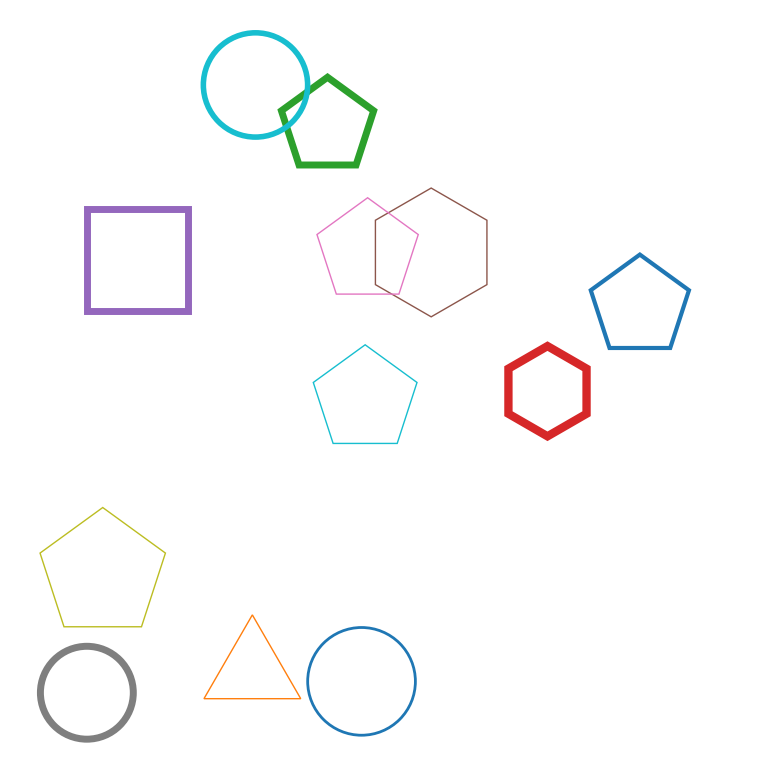[{"shape": "pentagon", "thickness": 1.5, "radius": 0.34, "center": [0.831, 0.602]}, {"shape": "circle", "thickness": 1, "radius": 0.35, "center": [0.47, 0.115]}, {"shape": "triangle", "thickness": 0.5, "radius": 0.36, "center": [0.328, 0.129]}, {"shape": "pentagon", "thickness": 2.5, "radius": 0.31, "center": [0.425, 0.837]}, {"shape": "hexagon", "thickness": 3, "radius": 0.29, "center": [0.711, 0.492]}, {"shape": "square", "thickness": 2.5, "radius": 0.33, "center": [0.179, 0.662]}, {"shape": "hexagon", "thickness": 0.5, "radius": 0.42, "center": [0.56, 0.672]}, {"shape": "pentagon", "thickness": 0.5, "radius": 0.35, "center": [0.477, 0.674]}, {"shape": "circle", "thickness": 2.5, "radius": 0.3, "center": [0.113, 0.1]}, {"shape": "pentagon", "thickness": 0.5, "radius": 0.43, "center": [0.133, 0.255]}, {"shape": "pentagon", "thickness": 0.5, "radius": 0.35, "center": [0.474, 0.481]}, {"shape": "circle", "thickness": 2, "radius": 0.34, "center": [0.332, 0.89]}]